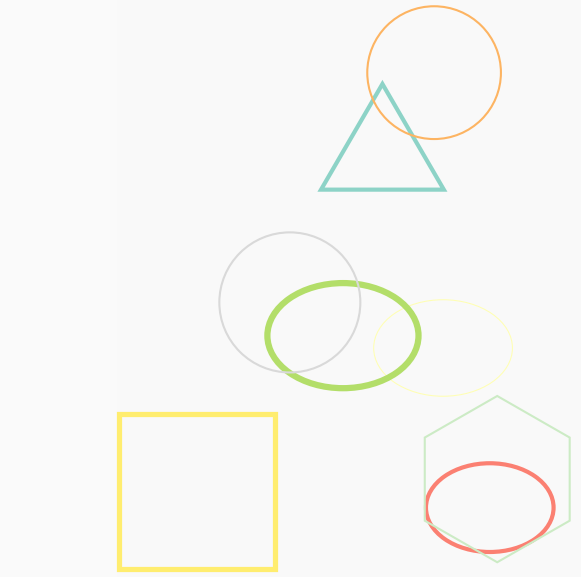[{"shape": "triangle", "thickness": 2, "radius": 0.61, "center": [0.658, 0.732]}, {"shape": "oval", "thickness": 0.5, "radius": 0.6, "center": [0.762, 0.397]}, {"shape": "oval", "thickness": 2, "radius": 0.55, "center": [0.843, 0.12]}, {"shape": "circle", "thickness": 1, "radius": 0.57, "center": [0.747, 0.873]}, {"shape": "oval", "thickness": 3, "radius": 0.65, "center": [0.59, 0.418]}, {"shape": "circle", "thickness": 1, "radius": 0.61, "center": [0.499, 0.475]}, {"shape": "hexagon", "thickness": 1, "radius": 0.72, "center": [0.855, 0.169]}, {"shape": "square", "thickness": 2.5, "radius": 0.67, "center": [0.339, 0.148]}]